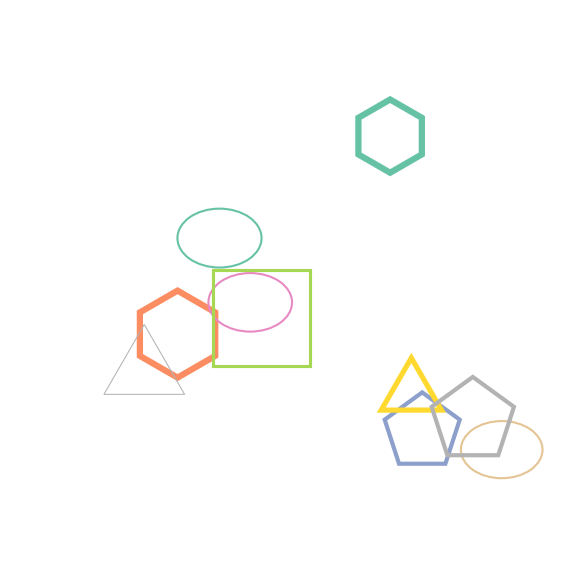[{"shape": "hexagon", "thickness": 3, "radius": 0.32, "center": [0.676, 0.763]}, {"shape": "oval", "thickness": 1, "radius": 0.36, "center": [0.38, 0.587]}, {"shape": "hexagon", "thickness": 3, "radius": 0.38, "center": [0.307, 0.421]}, {"shape": "pentagon", "thickness": 2, "radius": 0.34, "center": [0.731, 0.251]}, {"shape": "oval", "thickness": 1, "radius": 0.36, "center": [0.433, 0.476]}, {"shape": "square", "thickness": 1.5, "radius": 0.42, "center": [0.453, 0.448]}, {"shape": "triangle", "thickness": 2.5, "radius": 0.3, "center": [0.712, 0.319]}, {"shape": "oval", "thickness": 1, "radius": 0.35, "center": [0.869, 0.221]}, {"shape": "triangle", "thickness": 0.5, "radius": 0.4, "center": [0.25, 0.357]}, {"shape": "pentagon", "thickness": 2, "radius": 0.37, "center": [0.819, 0.271]}]